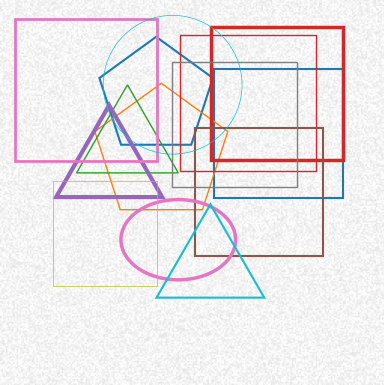[{"shape": "square", "thickness": 1.5, "radius": 0.84, "center": [0.724, 0.653]}, {"shape": "pentagon", "thickness": 1.5, "radius": 0.77, "center": [0.406, 0.749]}, {"shape": "pentagon", "thickness": 1, "radius": 0.91, "center": [0.419, 0.602]}, {"shape": "triangle", "thickness": 1, "radius": 0.76, "center": [0.331, 0.627]}, {"shape": "square", "thickness": 2.5, "radius": 0.86, "center": [0.719, 0.757]}, {"shape": "square", "thickness": 1, "radius": 0.88, "center": [0.644, 0.732]}, {"shape": "triangle", "thickness": 3, "radius": 0.8, "center": [0.283, 0.568]}, {"shape": "square", "thickness": 1.5, "radius": 0.83, "center": [0.672, 0.502]}, {"shape": "oval", "thickness": 2.5, "radius": 0.74, "center": [0.463, 0.377]}, {"shape": "square", "thickness": 2, "radius": 0.93, "center": [0.223, 0.766]}, {"shape": "square", "thickness": 1, "radius": 0.81, "center": [0.608, 0.677]}, {"shape": "square", "thickness": 0.5, "radius": 0.68, "center": [0.273, 0.394]}, {"shape": "triangle", "thickness": 1.5, "radius": 0.81, "center": [0.546, 0.308]}, {"shape": "circle", "thickness": 0.5, "radius": 0.9, "center": [0.448, 0.78]}]